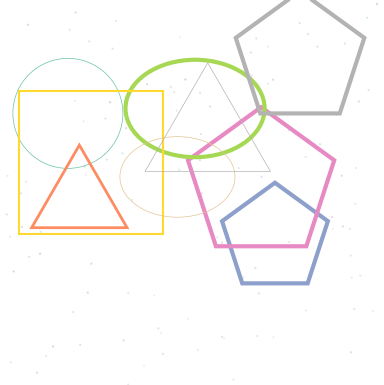[{"shape": "circle", "thickness": 0.5, "radius": 0.71, "center": [0.176, 0.706]}, {"shape": "triangle", "thickness": 2, "radius": 0.71, "center": [0.206, 0.48]}, {"shape": "pentagon", "thickness": 3, "radius": 0.72, "center": [0.714, 0.381]}, {"shape": "pentagon", "thickness": 3, "radius": 1.0, "center": [0.678, 0.522]}, {"shape": "oval", "thickness": 3, "radius": 0.9, "center": [0.507, 0.718]}, {"shape": "square", "thickness": 1.5, "radius": 0.93, "center": [0.236, 0.578]}, {"shape": "oval", "thickness": 0.5, "radius": 0.75, "center": [0.461, 0.54]}, {"shape": "triangle", "thickness": 0.5, "radius": 0.94, "center": [0.54, 0.649]}, {"shape": "pentagon", "thickness": 3, "radius": 0.88, "center": [0.779, 0.847]}]